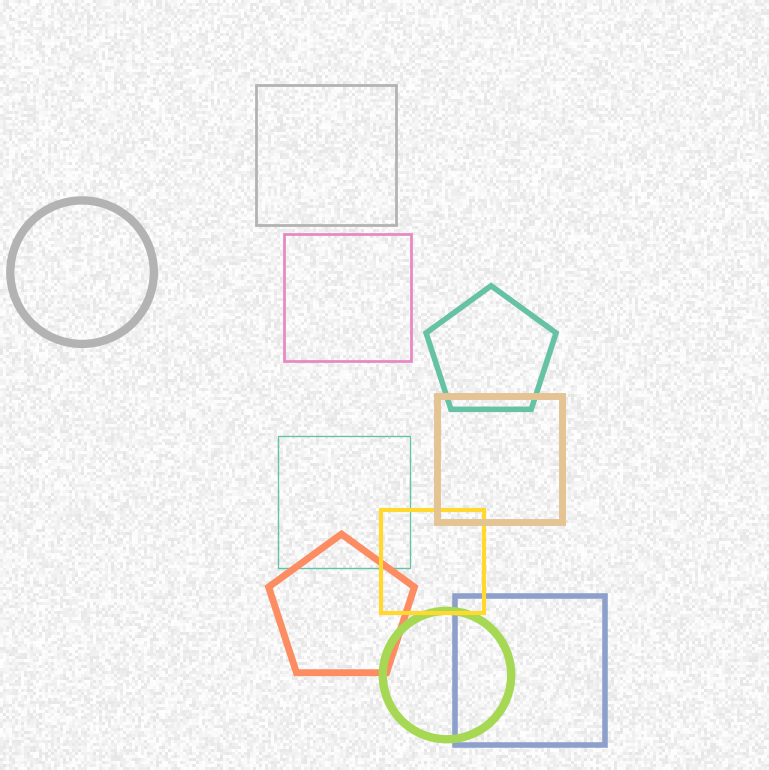[{"shape": "square", "thickness": 0.5, "radius": 0.43, "center": [0.446, 0.348]}, {"shape": "pentagon", "thickness": 2, "radius": 0.44, "center": [0.638, 0.54]}, {"shape": "pentagon", "thickness": 2.5, "radius": 0.5, "center": [0.444, 0.207]}, {"shape": "square", "thickness": 2, "radius": 0.49, "center": [0.688, 0.129]}, {"shape": "square", "thickness": 1, "radius": 0.41, "center": [0.451, 0.614]}, {"shape": "circle", "thickness": 3, "radius": 0.42, "center": [0.58, 0.123]}, {"shape": "square", "thickness": 1.5, "radius": 0.33, "center": [0.562, 0.271]}, {"shape": "square", "thickness": 2.5, "radius": 0.41, "center": [0.649, 0.404]}, {"shape": "circle", "thickness": 3, "radius": 0.47, "center": [0.107, 0.647]}, {"shape": "square", "thickness": 1, "radius": 0.45, "center": [0.424, 0.799]}]